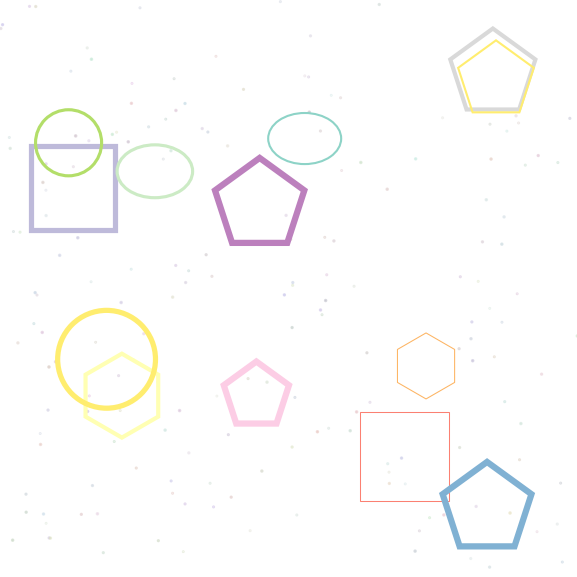[{"shape": "oval", "thickness": 1, "radius": 0.32, "center": [0.528, 0.759]}, {"shape": "hexagon", "thickness": 2, "radius": 0.36, "center": [0.211, 0.314]}, {"shape": "square", "thickness": 2.5, "radius": 0.36, "center": [0.127, 0.674]}, {"shape": "square", "thickness": 0.5, "radius": 0.38, "center": [0.701, 0.208]}, {"shape": "pentagon", "thickness": 3, "radius": 0.4, "center": [0.843, 0.118]}, {"shape": "hexagon", "thickness": 0.5, "radius": 0.29, "center": [0.738, 0.365]}, {"shape": "circle", "thickness": 1.5, "radius": 0.29, "center": [0.119, 0.752]}, {"shape": "pentagon", "thickness": 3, "radius": 0.3, "center": [0.444, 0.314]}, {"shape": "pentagon", "thickness": 2, "radius": 0.39, "center": [0.853, 0.872]}, {"shape": "pentagon", "thickness": 3, "radius": 0.41, "center": [0.45, 0.644]}, {"shape": "oval", "thickness": 1.5, "radius": 0.33, "center": [0.268, 0.703]}, {"shape": "pentagon", "thickness": 1, "radius": 0.34, "center": [0.859, 0.86]}, {"shape": "circle", "thickness": 2.5, "radius": 0.42, "center": [0.185, 0.377]}]